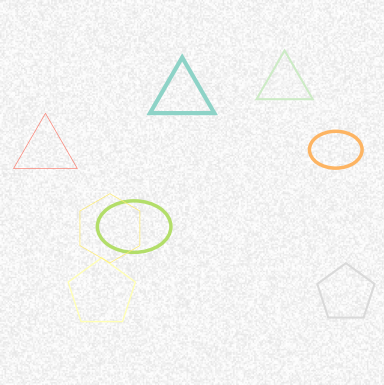[{"shape": "triangle", "thickness": 3, "radius": 0.48, "center": [0.473, 0.754]}, {"shape": "pentagon", "thickness": 1, "radius": 0.46, "center": [0.264, 0.239]}, {"shape": "triangle", "thickness": 0.5, "radius": 0.48, "center": [0.118, 0.61]}, {"shape": "oval", "thickness": 2.5, "radius": 0.34, "center": [0.872, 0.611]}, {"shape": "oval", "thickness": 2.5, "radius": 0.48, "center": [0.348, 0.411]}, {"shape": "pentagon", "thickness": 1.5, "radius": 0.39, "center": [0.899, 0.238]}, {"shape": "triangle", "thickness": 1.5, "radius": 0.42, "center": [0.739, 0.784]}, {"shape": "hexagon", "thickness": 0.5, "radius": 0.45, "center": [0.285, 0.407]}]